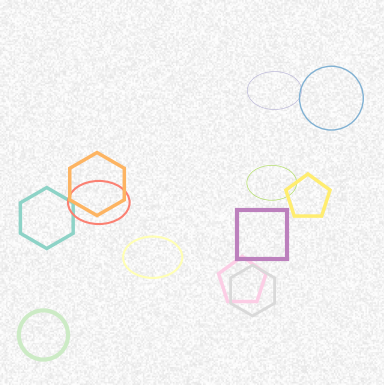[{"shape": "hexagon", "thickness": 2.5, "radius": 0.4, "center": [0.121, 0.434]}, {"shape": "oval", "thickness": 1.5, "radius": 0.38, "center": [0.397, 0.332]}, {"shape": "oval", "thickness": 0.5, "radius": 0.35, "center": [0.713, 0.765]}, {"shape": "oval", "thickness": 1.5, "radius": 0.4, "center": [0.257, 0.474]}, {"shape": "circle", "thickness": 1, "radius": 0.41, "center": [0.861, 0.745]}, {"shape": "hexagon", "thickness": 2.5, "radius": 0.41, "center": [0.252, 0.522]}, {"shape": "oval", "thickness": 0.5, "radius": 0.32, "center": [0.706, 0.525]}, {"shape": "pentagon", "thickness": 2.5, "radius": 0.32, "center": [0.629, 0.269]}, {"shape": "hexagon", "thickness": 2, "radius": 0.33, "center": [0.656, 0.245]}, {"shape": "square", "thickness": 3, "radius": 0.32, "center": [0.68, 0.391]}, {"shape": "circle", "thickness": 3, "radius": 0.32, "center": [0.113, 0.13]}, {"shape": "pentagon", "thickness": 2.5, "radius": 0.3, "center": [0.8, 0.488]}]